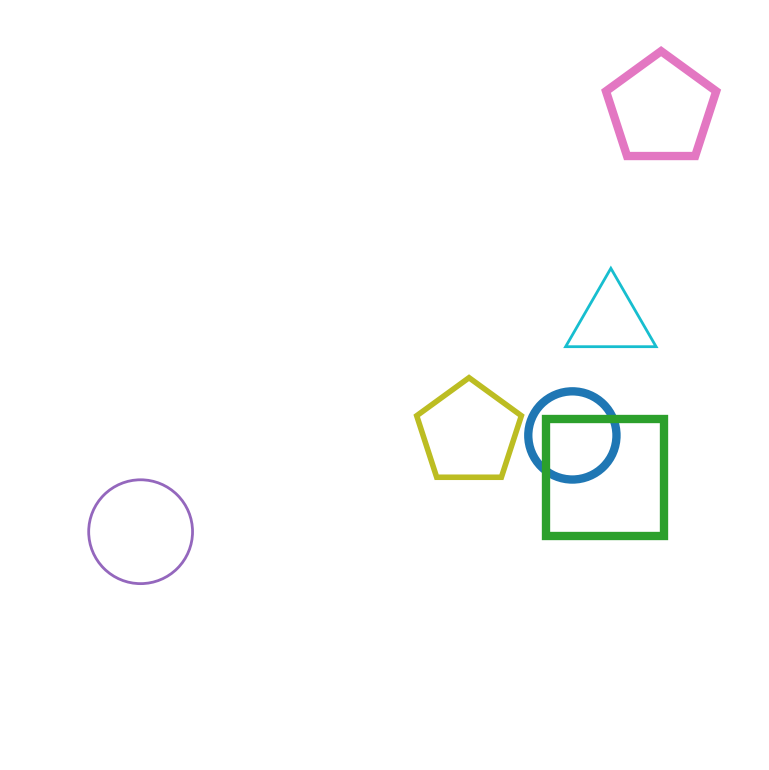[{"shape": "circle", "thickness": 3, "radius": 0.29, "center": [0.743, 0.435]}, {"shape": "square", "thickness": 3, "radius": 0.38, "center": [0.786, 0.38]}, {"shape": "circle", "thickness": 1, "radius": 0.34, "center": [0.183, 0.309]}, {"shape": "pentagon", "thickness": 3, "radius": 0.38, "center": [0.859, 0.858]}, {"shape": "pentagon", "thickness": 2, "radius": 0.36, "center": [0.609, 0.438]}, {"shape": "triangle", "thickness": 1, "radius": 0.34, "center": [0.793, 0.584]}]